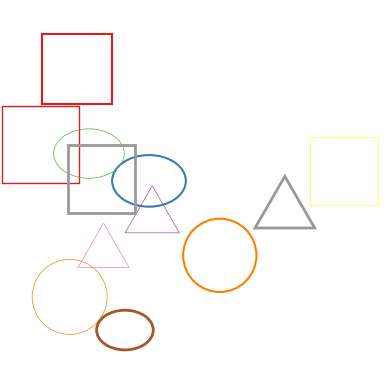[{"shape": "square", "thickness": 1.5, "radius": 0.46, "center": [0.2, 0.821]}, {"shape": "square", "thickness": 1, "radius": 0.5, "center": [0.105, 0.624]}, {"shape": "oval", "thickness": 1.5, "radius": 0.48, "center": [0.387, 0.53]}, {"shape": "oval", "thickness": 0.5, "radius": 0.46, "center": [0.231, 0.601]}, {"shape": "triangle", "thickness": 0.5, "radius": 0.41, "center": [0.395, 0.436]}, {"shape": "circle", "thickness": 0.5, "radius": 0.49, "center": [0.181, 0.229]}, {"shape": "circle", "thickness": 1.5, "radius": 0.48, "center": [0.571, 0.337]}, {"shape": "square", "thickness": 0.5, "radius": 0.44, "center": [0.893, 0.556]}, {"shape": "oval", "thickness": 2, "radius": 0.37, "center": [0.324, 0.143]}, {"shape": "triangle", "thickness": 0.5, "radius": 0.38, "center": [0.269, 0.343]}, {"shape": "triangle", "thickness": 2, "radius": 0.45, "center": [0.74, 0.453]}, {"shape": "square", "thickness": 2, "radius": 0.44, "center": [0.263, 0.535]}]